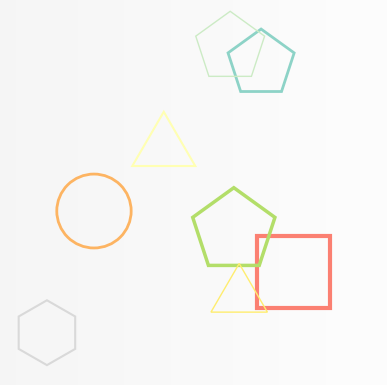[{"shape": "pentagon", "thickness": 2, "radius": 0.45, "center": [0.674, 0.835]}, {"shape": "triangle", "thickness": 1.5, "radius": 0.47, "center": [0.423, 0.616]}, {"shape": "square", "thickness": 3, "radius": 0.47, "center": [0.757, 0.293]}, {"shape": "circle", "thickness": 2, "radius": 0.48, "center": [0.243, 0.452]}, {"shape": "pentagon", "thickness": 2.5, "radius": 0.56, "center": [0.603, 0.401]}, {"shape": "hexagon", "thickness": 1.5, "radius": 0.42, "center": [0.121, 0.136]}, {"shape": "pentagon", "thickness": 1, "radius": 0.47, "center": [0.594, 0.877]}, {"shape": "triangle", "thickness": 1, "radius": 0.42, "center": [0.617, 0.231]}]